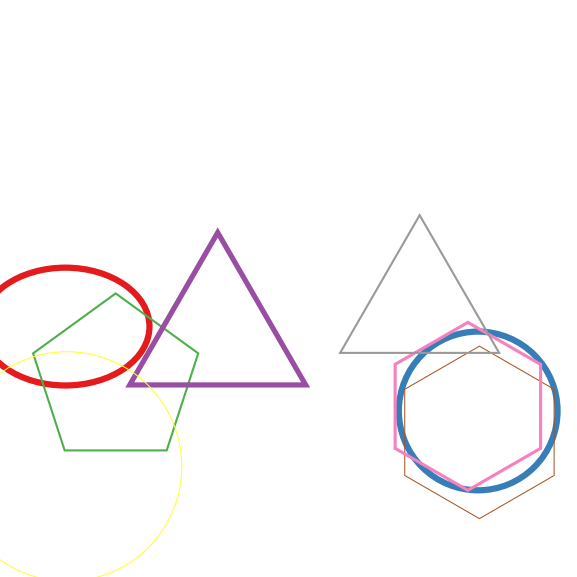[{"shape": "oval", "thickness": 3, "radius": 0.73, "center": [0.113, 0.434]}, {"shape": "circle", "thickness": 3, "radius": 0.69, "center": [0.828, 0.288]}, {"shape": "pentagon", "thickness": 1, "radius": 0.75, "center": [0.2, 0.341]}, {"shape": "triangle", "thickness": 2.5, "radius": 0.88, "center": [0.377, 0.421]}, {"shape": "circle", "thickness": 0.5, "radius": 0.99, "center": [0.116, 0.191]}, {"shape": "hexagon", "thickness": 0.5, "radius": 0.75, "center": [0.83, 0.25]}, {"shape": "hexagon", "thickness": 1.5, "radius": 0.73, "center": [0.81, 0.295]}, {"shape": "triangle", "thickness": 1, "radius": 0.79, "center": [0.727, 0.468]}]